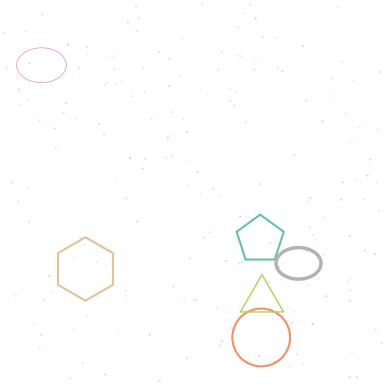[{"shape": "pentagon", "thickness": 1.5, "radius": 0.32, "center": [0.676, 0.378]}, {"shape": "circle", "thickness": 1.5, "radius": 0.38, "center": [0.679, 0.123]}, {"shape": "oval", "thickness": 0.5, "radius": 0.32, "center": [0.108, 0.831]}, {"shape": "triangle", "thickness": 1, "radius": 0.32, "center": [0.68, 0.222]}, {"shape": "hexagon", "thickness": 1.5, "radius": 0.41, "center": [0.222, 0.301]}, {"shape": "oval", "thickness": 2.5, "radius": 0.29, "center": [0.775, 0.316]}]